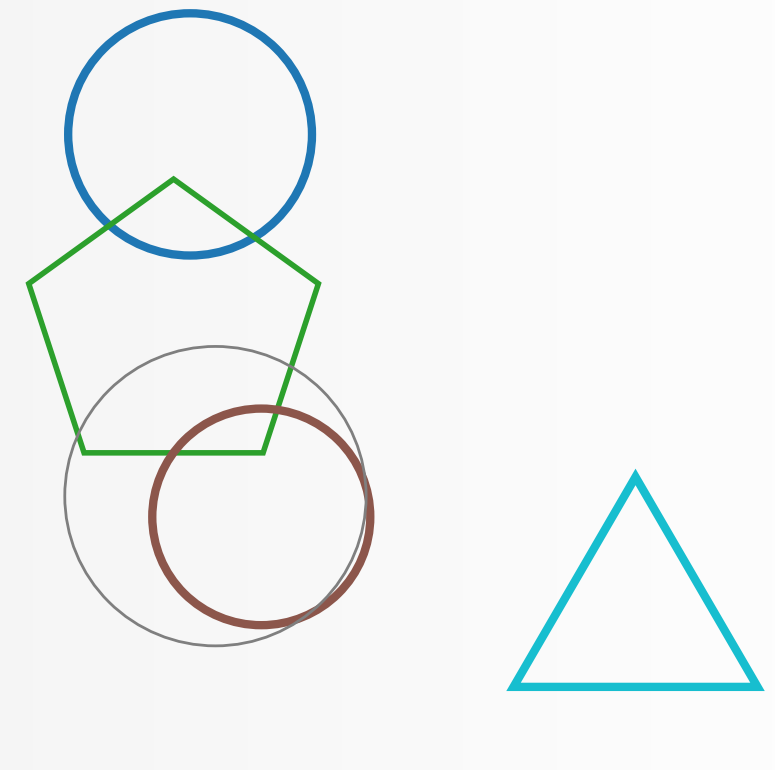[{"shape": "circle", "thickness": 3, "radius": 0.79, "center": [0.245, 0.825]}, {"shape": "pentagon", "thickness": 2, "radius": 0.98, "center": [0.224, 0.571]}, {"shape": "circle", "thickness": 3, "radius": 0.7, "center": [0.337, 0.329]}, {"shape": "circle", "thickness": 1, "radius": 0.97, "center": [0.278, 0.356]}, {"shape": "triangle", "thickness": 3, "radius": 0.91, "center": [0.82, 0.199]}]